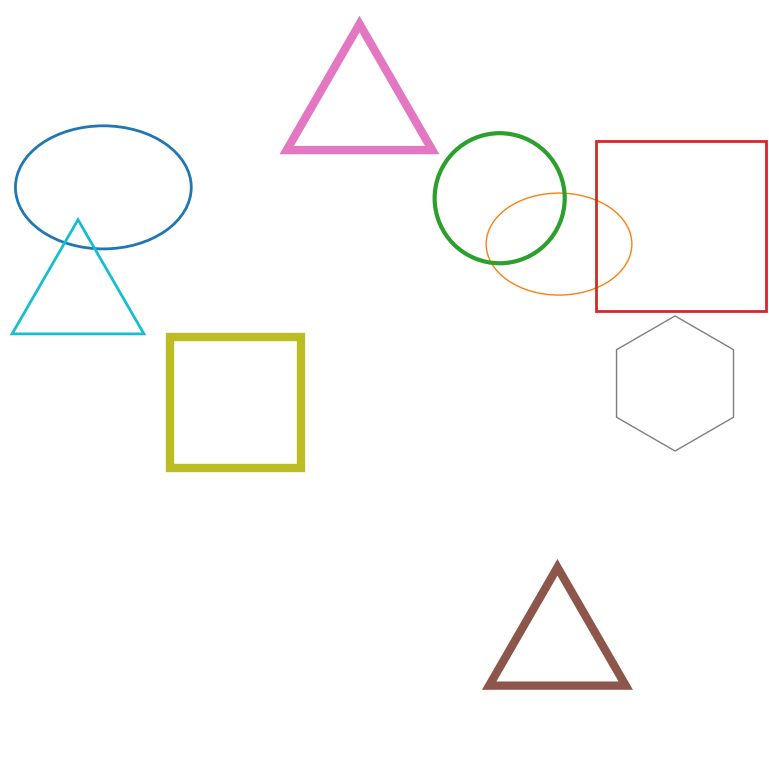[{"shape": "oval", "thickness": 1, "radius": 0.57, "center": [0.134, 0.757]}, {"shape": "oval", "thickness": 0.5, "radius": 0.47, "center": [0.726, 0.683]}, {"shape": "circle", "thickness": 1.5, "radius": 0.42, "center": [0.649, 0.743]}, {"shape": "square", "thickness": 1, "radius": 0.55, "center": [0.884, 0.706]}, {"shape": "triangle", "thickness": 3, "radius": 0.51, "center": [0.724, 0.161]}, {"shape": "triangle", "thickness": 3, "radius": 0.55, "center": [0.467, 0.86]}, {"shape": "hexagon", "thickness": 0.5, "radius": 0.44, "center": [0.877, 0.502]}, {"shape": "square", "thickness": 3, "radius": 0.42, "center": [0.306, 0.477]}, {"shape": "triangle", "thickness": 1, "radius": 0.49, "center": [0.101, 0.616]}]